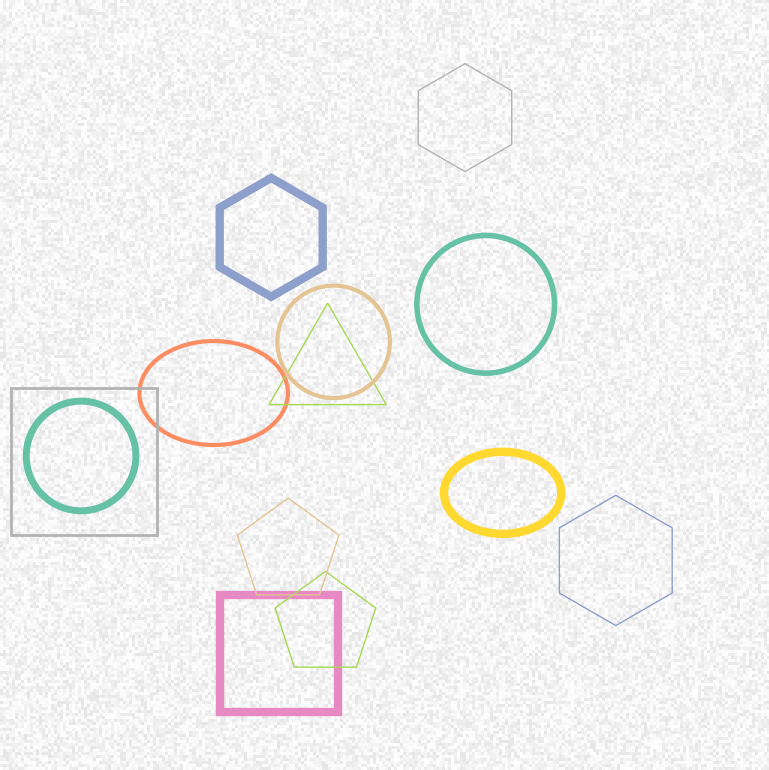[{"shape": "circle", "thickness": 2, "radius": 0.45, "center": [0.631, 0.605]}, {"shape": "circle", "thickness": 2.5, "radius": 0.36, "center": [0.105, 0.408]}, {"shape": "oval", "thickness": 1.5, "radius": 0.48, "center": [0.278, 0.49]}, {"shape": "hexagon", "thickness": 0.5, "radius": 0.42, "center": [0.8, 0.272]}, {"shape": "hexagon", "thickness": 3, "radius": 0.39, "center": [0.352, 0.692]}, {"shape": "square", "thickness": 3, "radius": 0.38, "center": [0.362, 0.151]}, {"shape": "pentagon", "thickness": 0.5, "radius": 0.34, "center": [0.423, 0.189]}, {"shape": "triangle", "thickness": 0.5, "radius": 0.44, "center": [0.426, 0.518]}, {"shape": "oval", "thickness": 3, "radius": 0.38, "center": [0.653, 0.36]}, {"shape": "circle", "thickness": 1.5, "radius": 0.37, "center": [0.433, 0.556]}, {"shape": "pentagon", "thickness": 0.5, "radius": 0.35, "center": [0.374, 0.284]}, {"shape": "hexagon", "thickness": 0.5, "radius": 0.35, "center": [0.604, 0.847]}, {"shape": "square", "thickness": 1, "radius": 0.48, "center": [0.109, 0.401]}]